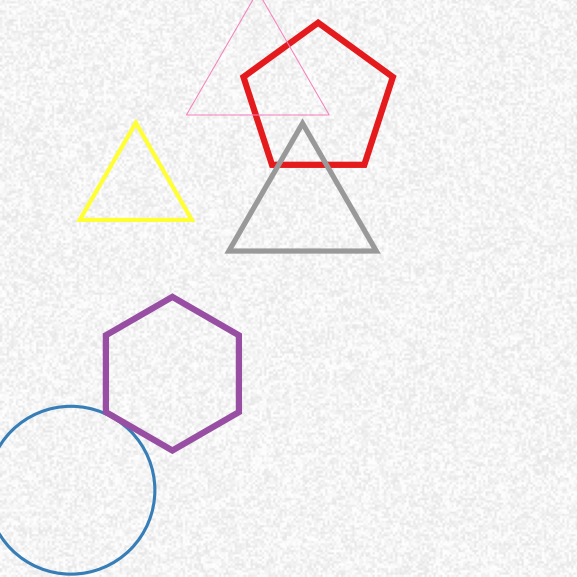[{"shape": "pentagon", "thickness": 3, "radius": 0.68, "center": [0.551, 0.824]}, {"shape": "circle", "thickness": 1.5, "radius": 0.73, "center": [0.123, 0.15]}, {"shape": "hexagon", "thickness": 3, "radius": 0.66, "center": [0.299, 0.352]}, {"shape": "triangle", "thickness": 2, "radius": 0.56, "center": [0.235, 0.674]}, {"shape": "triangle", "thickness": 0.5, "radius": 0.71, "center": [0.446, 0.871]}, {"shape": "triangle", "thickness": 2.5, "radius": 0.74, "center": [0.524, 0.638]}]